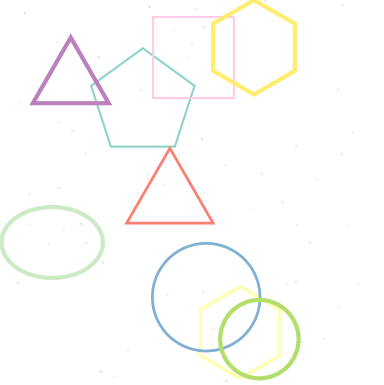[{"shape": "pentagon", "thickness": 1.5, "radius": 0.71, "center": [0.371, 0.733]}, {"shape": "hexagon", "thickness": 2.5, "radius": 0.6, "center": [0.624, 0.136]}, {"shape": "triangle", "thickness": 2, "radius": 0.65, "center": [0.441, 0.485]}, {"shape": "circle", "thickness": 2, "radius": 0.7, "center": [0.536, 0.228]}, {"shape": "circle", "thickness": 3, "radius": 0.51, "center": [0.674, 0.119]}, {"shape": "square", "thickness": 1.5, "radius": 0.53, "center": [0.502, 0.85]}, {"shape": "triangle", "thickness": 3, "radius": 0.57, "center": [0.184, 0.789]}, {"shape": "oval", "thickness": 3, "radius": 0.66, "center": [0.136, 0.37]}, {"shape": "hexagon", "thickness": 3, "radius": 0.61, "center": [0.66, 0.877]}]